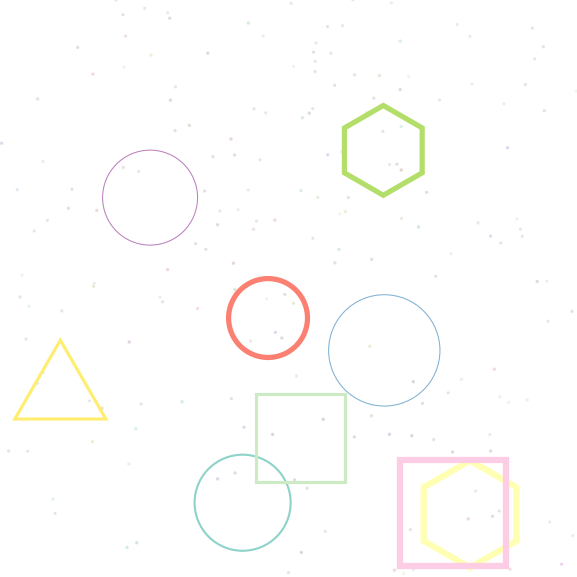[{"shape": "circle", "thickness": 1, "radius": 0.42, "center": [0.42, 0.129]}, {"shape": "hexagon", "thickness": 3, "radius": 0.46, "center": [0.814, 0.109]}, {"shape": "circle", "thickness": 2.5, "radius": 0.34, "center": [0.464, 0.448]}, {"shape": "circle", "thickness": 0.5, "radius": 0.48, "center": [0.665, 0.392]}, {"shape": "hexagon", "thickness": 2.5, "radius": 0.39, "center": [0.664, 0.739]}, {"shape": "square", "thickness": 3, "radius": 0.46, "center": [0.785, 0.111]}, {"shape": "circle", "thickness": 0.5, "radius": 0.41, "center": [0.26, 0.657]}, {"shape": "square", "thickness": 1.5, "radius": 0.38, "center": [0.52, 0.241]}, {"shape": "triangle", "thickness": 1.5, "radius": 0.46, "center": [0.104, 0.319]}]